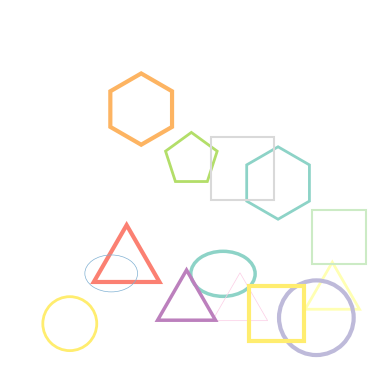[{"shape": "oval", "thickness": 2.5, "radius": 0.42, "center": [0.579, 0.289]}, {"shape": "hexagon", "thickness": 2, "radius": 0.47, "center": [0.722, 0.525]}, {"shape": "triangle", "thickness": 2, "radius": 0.41, "center": [0.863, 0.237]}, {"shape": "circle", "thickness": 3, "radius": 0.48, "center": [0.822, 0.175]}, {"shape": "triangle", "thickness": 3, "radius": 0.49, "center": [0.329, 0.317]}, {"shape": "oval", "thickness": 0.5, "radius": 0.34, "center": [0.289, 0.29]}, {"shape": "hexagon", "thickness": 3, "radius": 0.46, "center": [0.367, 0.717]}, {"shape": "pentagon", "thickness": 2, "radius": 0.35, "center": [0.497, 0.586]}, {"shape": "triangle", "thickness": 0.5, "radius": 0.41, "center": [0.623, 0.209]}, {"shape": "square", "thickness": 1.5, "radius": 0.4, "center": [0.63, 0.562]}, {"shape": "triangle", "thickness": 2.5, "radius": 0.43, "center": [0.485, 0.212]}, {"shape": "square", "thickness": 1.5, "radius": 0.35, "center": [0.881, 0.384]}, {"shape": "circle", "thickness": 2, "radius": 0.35, "center": [0.181, 0.159]}, {"shape": "square", "thickness": 3, "radius": 0.36, "center": [0.718, 0.185]}]